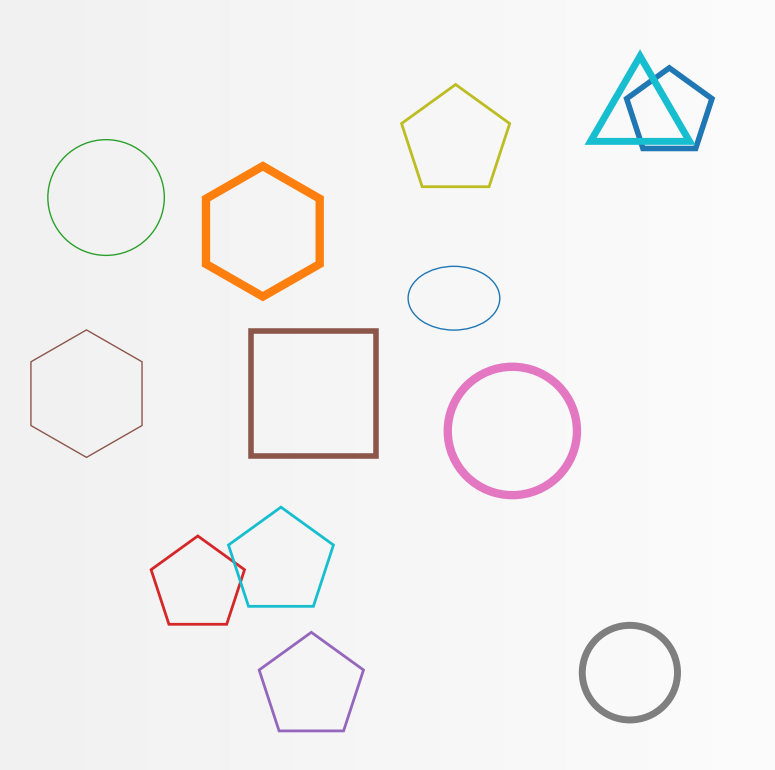[{"shape": "oval", "thickness": 0.5, "radius": 0.3, "center": [0.586, 0.613]}, {"shape": "pentagon", "thickness": 2, "radius": 0.29, "center": [0.864, 0.854]}, {"shape": "hexagon", "thickness": 3, "radius": 0.42, "center": [0.339, 0.7]}, {"shape": "circle", "thickness": 0.5, "radius": 0.38, "center": [0.137, 0.743]}, {"shape": "pentagon", "thickness": 1, "radius": 0.32, "center": [0.255, 0.241]}, {"shape": "pentagon", "thickness": 1, "radius": 0.35, "center": [0.402, 0.108]}, {"shape": "hexagon", "thickness": 0.5, "radius": 0.41, "center": [0.112, 0.489]}, {"shape": "square", "thickness": 2, "radius": 0.41, "center": [0.404, 0.489]}, {"shape": "circle", "thickness": 3, "radius": 0.42, "center": [0.661, 0.44]}, {"shape": "circle", "thickness": 2.5, "radius": 0.31, "center": [0.813, 0.126]}, {"shape": "pentagon", "thickness": 1, "radius": 0.37, "center": [0.588, 0.817]}, {"shape": "triangle", "thickness": 2.5, "radius": 0.37, "center": [0.826, 0.853]}, {"shape": "pentagon", "thickness": 1, "radius": 0.36, "center": [0.363, 0.27]}]